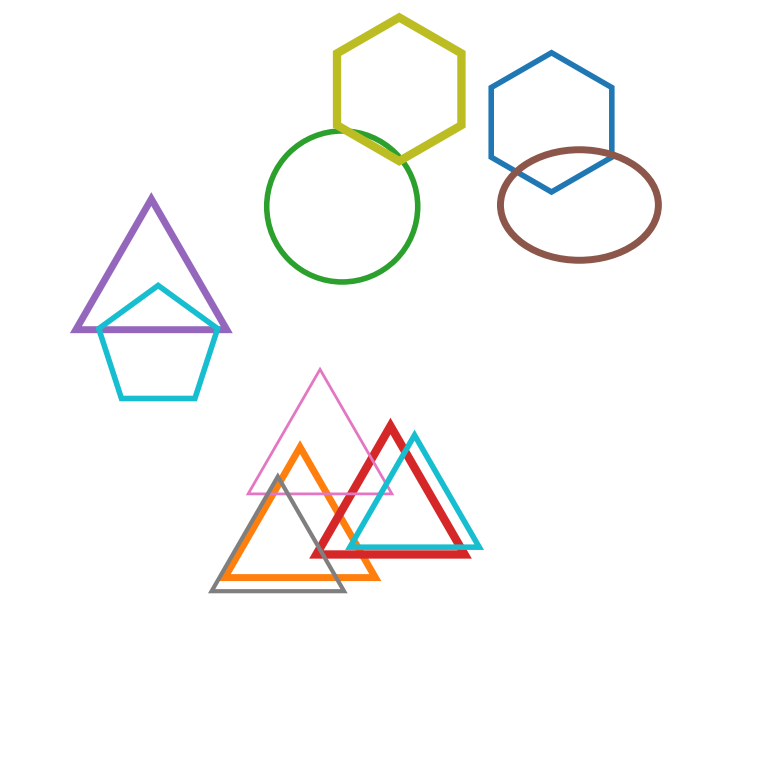[{"shape": "hexagon", "thickness": 2, "radius": 0.45, "center": [0.716, 0.841]}, {"shape": "triangle", "thickness": 2.5, "radius": 0.56, "center": [0.39, 0.306]}, {"shape": "circle", "thickness": 2, "radius": 0.49, "center": [0.444, 0.732]}, {"shape": "triangle", "thickness": 3, "radius": 0.56, "center": [0.507, 0.335]}, {"shape": "triangle", "thickness": 2.5, "radius": 0.57, "center": [0.197, 0.628]}, {"shape": "oval", "thickness": 2.5, "radius": 0.51, "center": [0.752, 0.734]}, {"shape": "triangle", "thickness": 1, "radius": 0.54, "center": [0.416, 0.412]}, {"shape": "triangle", "thickness": 1.5, "radius": 0.5, "center": [0.361, 0.282]}, {"shape": "hexagon", "thickness": 3, "radius": 0.47, "center": [0.518, 0.884]}, {"shape": "triangle", "thickness": 2, "radius": 0.48, "center": [0.538, 0.338]}, {"shape": "pentagon", "thickness": 2, "radius": 0.41, "center": [0.205, 0.548]}]